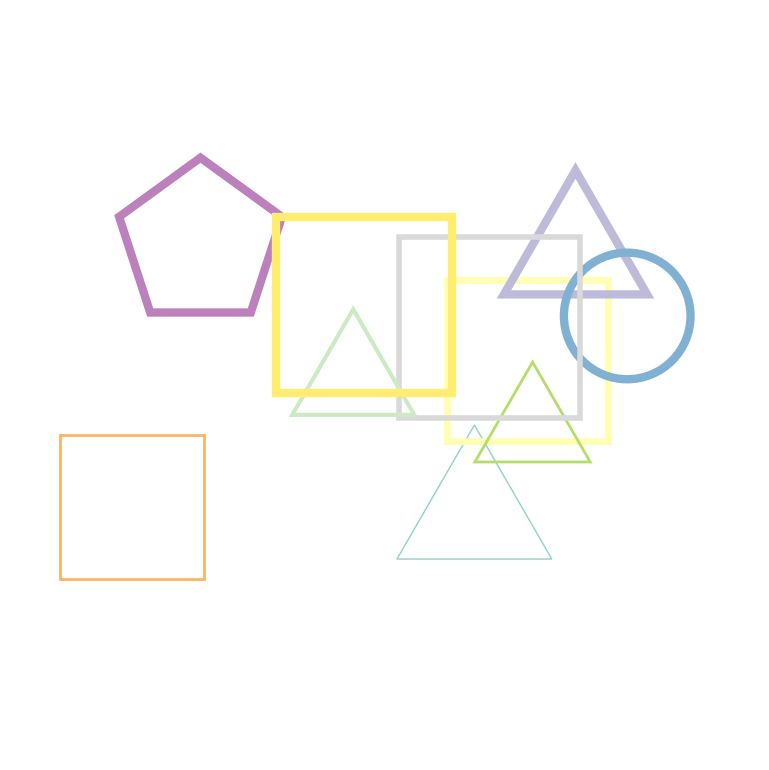[{"shape": "triangle", "thickness": 0.5, "radius": 0.58, "center": [0.616, 0.332]}, {"shape": "square", "thickness": 2.5, "radius": 0.52, "center": [0.685, 0.532]}, {"shape": "triangle", "thickness": 3, "radius": 0.54, "center": [0.747, 0.671]}, {"shape": "circle", "thickness": 3, "radius": 0.41, "center": [0.815, 0.59]}, {"shape": "square", "thickness": 1, "radius": 0.47, "center": [0.171, 0.342]}, {"shape": "triangle", "thickness": 1, "radius": 0.43, "center": [0.692, 0.443]}, {"shape": "square", "thickness": 2, "radius": 0.59, "center": [0.635, 0.574]}, {"shape": "pentagon", "thickness": 3, "radius": 0.56, "center": [0.26, 0.684]}, {"shape": "triangle", "thickness": 1.5, "radius": 0.46, "center": [0.459, 0.507]}, {"shape": "square", "thickness": 3, "radius": 0.57, "center": [0.473, 0.604]}]